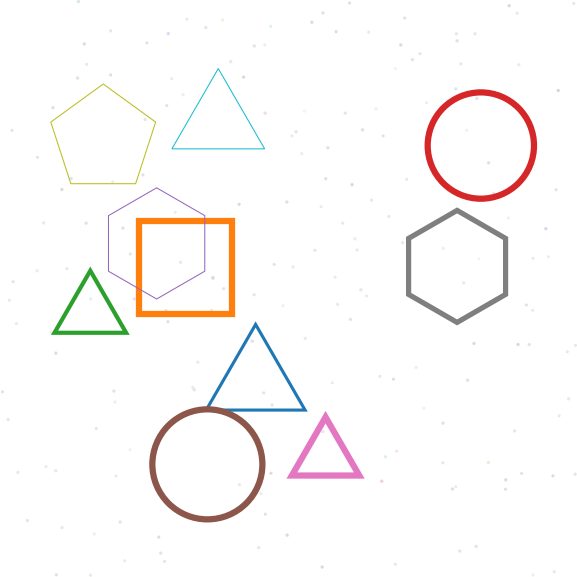[{"shape": "triangle", "thickness": 1.5, "radius": 0.49, "center": [0.443, 0.338]}, {"shape": "square", "thickness": 3, "radius": 0.4, "center": [0.321, 0.536]}, {"shape": "triangle", "thickness": 2, "radius": 0.36, "center": [0.156, 0.459]}, {"shape": "circle", "thickness": 3, "radius": 0.46, "center": [0.833, 0.747]}, {"shape": "hexagon", "thickness": 0.5, "radius": 0.48, "center": [0.271, 0.578]}, {"shape": "circle", "thickness": 3, "radius": 0.48, "center": [0.359, 0.195]}, {"shape": "triangle", "thickness": 3, "radius": 0.34, "center": [0.564, 0.209]}, {"shape": "hexagon", "thickness": 2.5, "radius": 0.48, "center": [0.792, 0.538]}, {"shape": "pentagon", "thickness": 0.5, "radius": 0.48, "center": [0.179, 0.758]}, {"shape": "triangle", "thickness": 0.5, "radius": 0.46, "center": [0.378, 0.788]}]